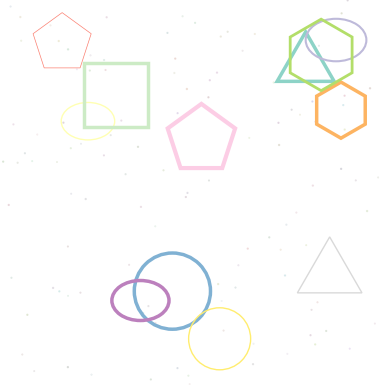[{"shape": "triangle", "thickness": 2.5, "radius": 0.43, "center": [0.794, 0.831]}, {"shape": "oval", "thickness": 1, "radius": 0.35, "center": [0.228, 0.685]}, {"shape": "oval", "thickness": 1.5, "radius": 0.39, "center": [0.873, 0.896]}, {"shape": "pentagon", "thickness": 0.5, "radius": 0.4, "center": [0.161, 0.888]}, {"shape": "circle", "thickness": 2.5, "radius": 0.49, "center": [0.448, 0.244]}, {"shape": "hexagon", "thickness": 2.5, "radius": 0.36, "center": [0.886, 0.714]}, {"shape": "hexagon", "thickness": 2, "radius": 0.46, "center": [0.834, 0.857]}, {"shape": "pentagon", "thickness": 3, "radius": 0.46, "center": [0.523, 0.638]}, {"shape": "triangle", "thickness": 1, "radius": 0.48, "center": [0.856, 0.288]}, {"shape": "oval", "thickness": 2.5, "radius": 0.37, "center": [0.365, 0.219]}, {"shape": "square", "thickness": 2.5, "radius": 0.41, "center": [0.302, 0.753]}, {"shape": "circle", "thickness": 1, "radius": 0.4, "center": [0.57, 0.12]}]